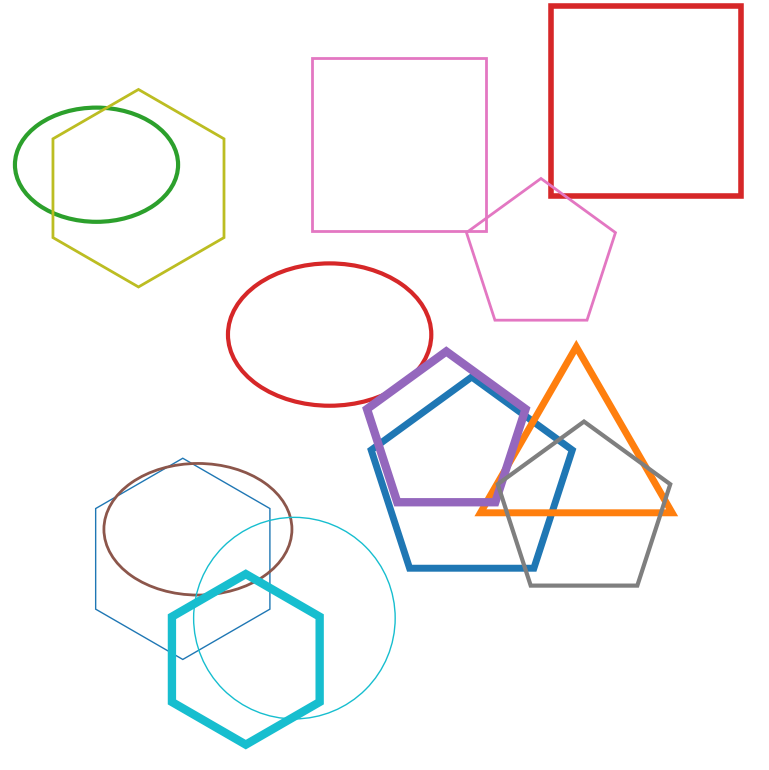[{"shape": "hexagon", "thickness": 0.5, "radius": 0.65, "center": [0.237, 0.274]}, {"shape": "pentagon", "thickness": 2.5, "radius": 0.69, "center": [0.613, 0.373]}, {"shape": "triangle", "thickness": 2.5, "radius": 0.72, "center": [0.748, 0.406]}, {"shape": "oval", "thickness": 1.5, "radius": 0.53, "center": [0.125, 0.786]}, {"shape": "square", "thickness": 2, "radius": 0.62, "center": [0.839, 0.869]}, {"shape": "oval", "thickness": 1.5, "radius": 0.66, "center": [0.428, 0.566]}, {"shape": "pentagon", "thickness": 3, "radius": 0.54, "center": [0.58, 0.435]}, {"shape": "oval", "thickness": 1, "radius": 0.61, "center": [0.257, 0.313]}, {"shape": "pentagon", "thickness": 1, "radius": 0.51, "center": [0.703, 0.666]}, {"shape": "square", "thickness": 1, "radius": 0.56, "center": [0.518, 0.812]}, {"shape": "pentagon", "thickness": 1.5, "radius": 0.59, "center": [0.758, 0.335]}, {"shape": "hexagon", "thickness": 1, "radius": 0.64, "center": [0.18, 0.756]}, {"shape": "circle", "thickness": 0.5, "radius": 0.65, "center": [0.382, 0.197]}, {"shape": "hexagon", "thickness": 3, "radius": 0.55, "center": [0.319, 0.144]}]